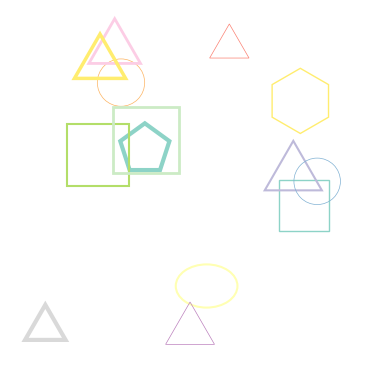[{"shape": "pentagon", "thickness": 3, "radius": 0.34, "center": [0.376, 0.613]}, {"shape": "square", "thickness": 1, "radius": 0.33, "center": [0.79, 0.466]}, {"shape": "oval", "thickness": 1.5, "radius": 0.4, "center": [0.537, 0.257]}, {"shape": "triangle", "thickness": 1.5, "radius": 0.43, "center": [0.762, 0.548]}, {"shape": "triangle", "thickness": 0.5, "radius": 0.3, "center": [0.596, 0.879]}, {"shape": "circle", "thickness": 0.5, "radius": 0.3, "center": [0.824, 0.529]}, {"shape": "circle", "thickness": 0.5, "radius": 0.31, "center": [0.314, 0.785]}, {"shape": "square", "thickness": 1.5, "radius": 0.4, "center": [0.254, 0.597]}, {"shape": "triangle", "thickness": 2, "radius": 0.39, "center": [0.298, 0.874]}, {"shape": "triangle", "thickness": 3, "radius": 0.3, "center": [0.118, 0.147]}, {"shape": "triangle", "thickness": 0.5, "radius": 0.37, "center": [0.494, 0.142]}, {"shape": "square", "thickness": 2, "radius": 0.43, "center": [0.379, 0.635]}, {"shape": "hexagon", "thickness": 1, "radius": 0.42, "center": [0.78, 0.738]}, {"shape": "triangle", "thickness": 2.5, "radius": 0.38, "center": [0.26, 0.835]}]